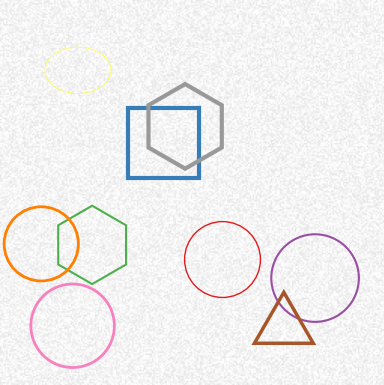[{"shape": "circle", "thickness": 1, "radius": 0.49, "center": [0.578, 0.326]}, {"shape": "square", "thickness": 3, "radius": 0.46, "center": [0.424, 0.628]}, {"shape": "hexagon", "thickness": 1.5, "radius": 0.51, "center": [0.239, 0.364]}, {"shape": "circle", "thickness": 1.5, "radius": 0.57, "center": [0.818, 0.278]}, {"shape": "circle", "thickness": 2, "radius": 0.48, "center": [0.107, 0.367]}, {"shape": "oval", "thickness": 0.5, "radius": 0.43, "center": [0.203, 0.817]}, {"shape": "triangle", "thickness": 2.5, "radius": 0.44, "center": [0.737, 0.153]}, {"shape": "circle", "thickness": 2, "radius": 0.54, "center": [0.189, 0.154]}, {"shape": "hexagon", "thickness": 3, "radius": 0.55, "center": [0.481, 0.672]}]